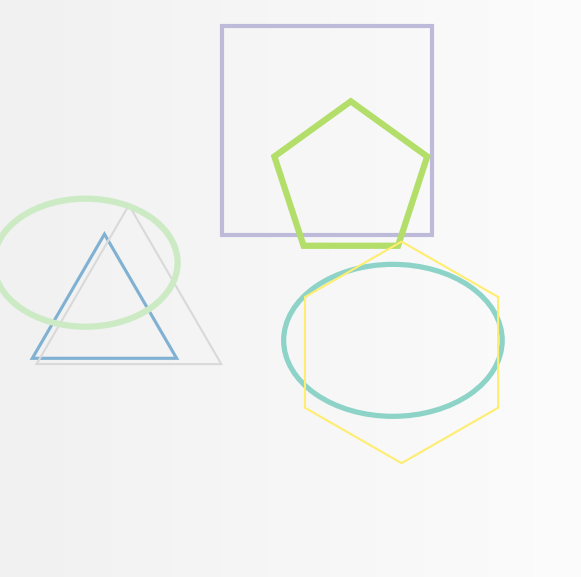[{"shape": "oval", "thickness": 2.5, "radius": 0.94, "center": [0.676, 0.41]}, {"shape": "square", "thickness": 2, "radius": 0.9, "center": [0.563, 0.774]}, {"shape": "triangle", "thickness": 1.5, "radius": 0.72, "center": [0.18, 0.45]}, {"shape": "pentagon", "thickness": 3, "radius": 0.69, "center": [0.604, 0.685]}, {"shape": "triangle", "thickness": 1, "radius": 0.92, "center": [0.222, 0.46]}, {"shape": "oval", "thickness": 3, "radius": 0.79, "center": [0.147, 0.544]}, {"shape": "hexagon", "thickness": 1, "radius": 0.96, "center": [0.691, 0.389]}]